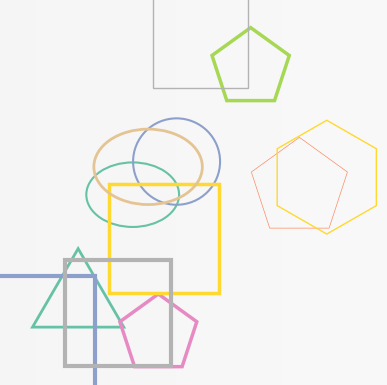[{"shape": "triangle", "thickness": 2, "radius": 0.68, "center": [0.202, 0.218]}, {"shape": "oval", "thickness": 1.5, "radius": 0.6, "center": [0.342, 0.494]}, {"shape": "pentagon", "thickness": 0.5, "radius": 0.65, "center": [0.773, 0.513]}, {"shape": "circle", "thickness": 1.5, "radius": 0.56, "center": [0.456, 0.58]}, {"shape": "square", "thickness": 3, "radius": 0.73, "center": [0.1, 0.137]}, {"shape": "pentagon", "thickness": 2.5, "radius": 0.52, "center": [0.409, 0.132]}, {"shape": "pentagon", "thickness": 2.5, "radius": 0.52, "center": [0.647, 0.823]}, {"shape": "square", "thickness": 2.5, "radius": 0.71, "center": [0.423, 0.38]}, {"shape": "hexagon", "thickness": 1, "radius": 0.74, "center": [0.843, 0.54]}, {"shape": "oval", "thickness": 2, "radius": 0.7, "center": [0.382, 0.567]}, {"shape": "square", "thickness": 3, "radius": 0.69, "center": [0.304, 0.188]}, {"shape": "square", "thickness": 1, "radius": 0.61, "center": [0.517, 0.895]}]